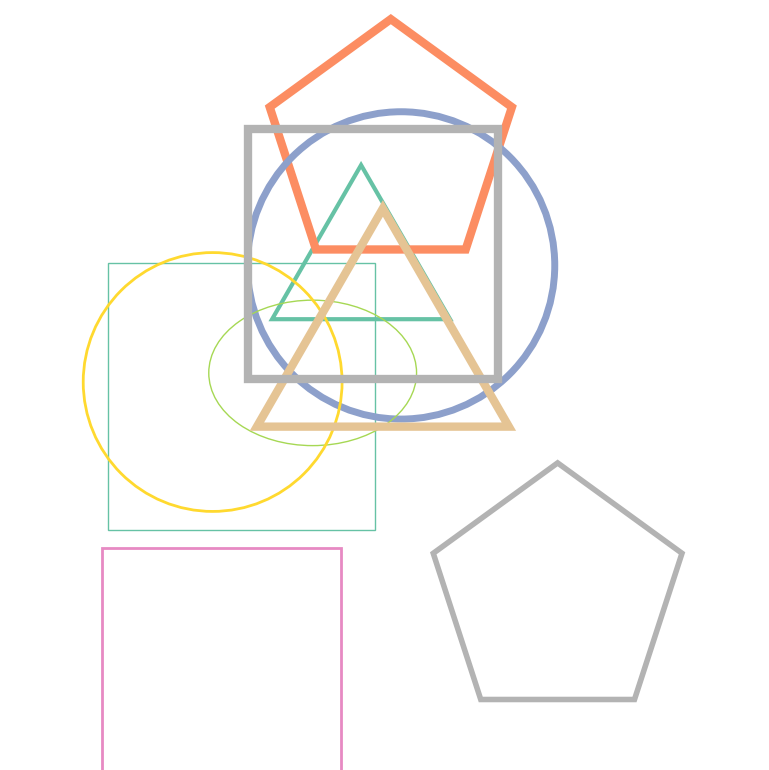[{"shape": "square", "thickness": 0.5, "radius": 0.87, "center": [0.314, 0.485]}, {"shape": "triangle", "thickness": 1.5, "radius": 0.67, "center": [0.469, 0.652]}, {"shape": "pentagon", "thickness": 3, "radius": 0.83, "center": [0.508, 0.81]}, {"shape": "circle", "thickness": 2.5, "radius": 1.0, "center": [0.521, 0.655]}, {"shape": "square", "thickness": 1, "radius": 0.77, "center": [0.288, 0.133]}, {"shape": "oval", "thickness": 0.5, "radius": 0.67, "center": [0.406, 0.516]}, {"shape": "circle", "thickness": 1, "radius": 0.84, "center": [0.276, 0.504]}, {"shape": "triangle", "thickness": 3, "radius": 0.94, "center": [0.497, 0.54]}, {"shape": "square", "thickness": 3, "radius": 0.81, "center": [0.484, 0.67]}, {"shape": "pentagon", "thickness": 2, "radius": 0.85, "center": [0.724, 0.229]}]